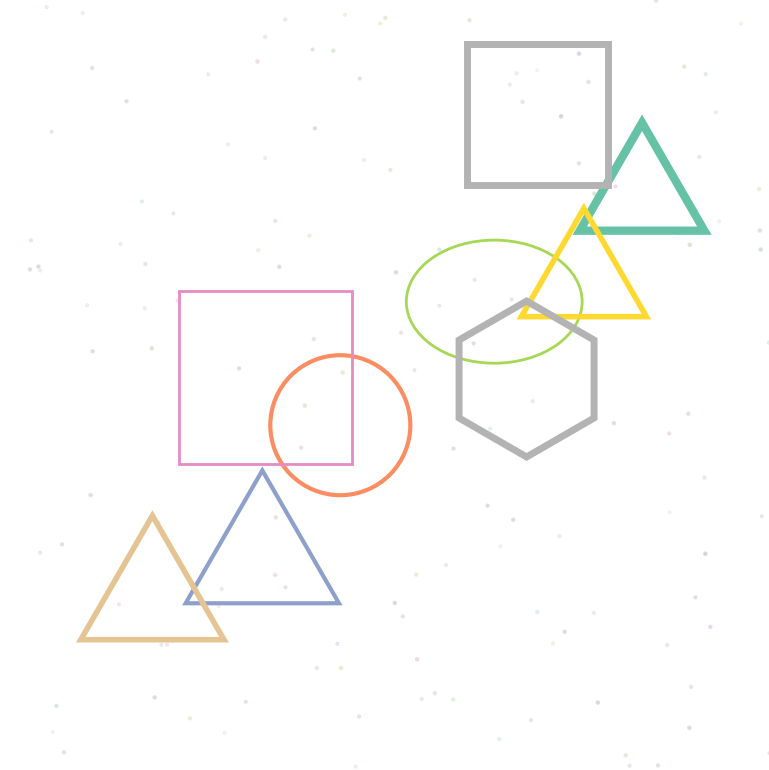[{"shape": "triangle", "thickness": 3, "radius": 0.47, "center": [0.834, 0.747]}, {"shape": "circle", "thickness": 1.5, "radius": 0.45, "center": [0.442, 0.448]}, {"shape": "triangle", "thickness": 1.5, "radius": 0.57, "center": [0.341, 0.274]}, {"shape": "square", "thickness": 1, "radius": 0.56, "center": [0.345, 0.509]}, {"shape": "oval", "thickness": 1, "radius": 0.57, "center": [0.642, 0.608]}, {"shape": "triangle", "thickness": 2, "radius": 0.47, "center": [0.758, 0.636]}, {"shape": "triangle", "thickness": 2, "radius": 0.54, "center": [0.198, 0.223]}, {"shape": "hexagon", "thickness": 2.5, "radius": 0.51, "center": [0.684, 0.508]}, {"shape": "square", "thickness": 2.5, "radius": 0.46, "center": [0.698, 0.851]}]